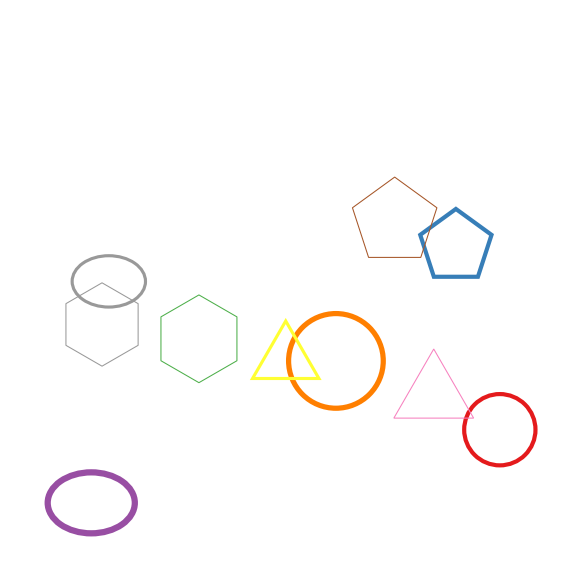[{"shape": "circle", "thickness": 2, "radius": 0.31, "center": [0.866, 0.255]}, {"shape": "pentagon", "thickness": 2, "radius": 0.32, "center": [0.789, 0.572]}, {"shape": "hexagon", "thickness": 0.5, "radius": 0.38, "center": [0.344, 0.412]}, {"shape": "oval", "thickness": 3, "radius": 0.38, "center": [0.158, 0.128]}, {"shape": "circle", "thickness": 2.5, "radius": 0.41, "center": [0.582, 0.374]}, {"shape": "triangle", "thickness": 1.5, "radius": 0.33, "center": [0.495, 0.377]}, {"shape": "pentagon", "thickness": 0.5, "radius": 0.38, "center": [0.683, 0.616]}, {"shape": "triangle", "thickness": 0.5, "radius": 0.4, "center": [0.751, 0.315]}, {"shape": "oval", "thickness": 1.5, "radius": 0.32, "center": [0.188, 0.512]}, {"shape": "hexagon", "thickness": 0.5, "radius": 0.36, "center": [0.177, 0.437]}]